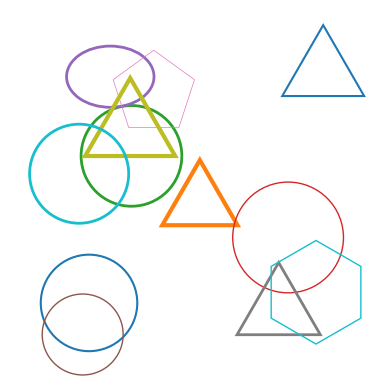[{"shape": "circle", "thickness": 1.5, "radius": 0.63, "center": [0.231, 0.213]}, {"shape": "triangle", "thickness": 1.5, "radius": 0.61, "center": [0.839, 0.812]}, {"shape": "triangle", "thickness": 3, "radius": 0.56, "center": [0.519, 0.471]}, {"shape": "circle", "thickness": 2, "radius": 0.65, "center": [0.341, 0.595]}, {"shape": "circle", "thickness": 1, "radius": 0.72, "center": [0.748, 0.383]}, {"shape": "oval", "thickness": 2, "radius": 0.57, "center": [0.286, 0.801]}, {"shape": "circle", "thickness": 1, "radius": 0.53, "center": [0.215, 0.131]}, {"shape": "pentagon", "thickness": 0.5, "radius": 0.55, "center": [0.4, 0.759]}, {"shape": "triangle", "thickness": 2, "radius": 0.62, "center": [0.724, 0.193]}, {"shape": "triangle", "thickness": 3, "radius": 0.68, "center": [0.338, 0.662]}, {"shape": "circle", "thickness": 2, "radius": 0.64, "center": [0.206, 0.549]}, {"shape": "hexagon", "thickness": 1, "radius": 0.67, "center": [0.821, 0.241]}]